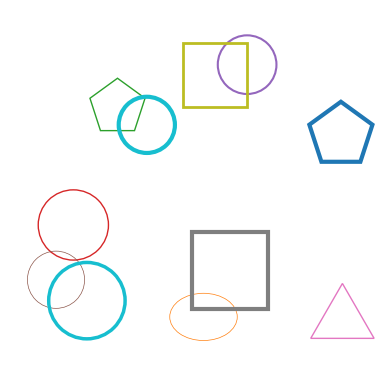[{"shape": "pentagon", "thickness": 3, "radius": 0.43, "center": [0.885, 0.649]}, {"shape": "oval", "thickness": 0.5, "radius": 0.44, "center": [0.529, 0.177]}, {"shape": "pentagon", "thickness": 1, "radius": 0.38, "center": [0.305, 0.722]}, {"shape": "circle", "thickness": 1, "radius": 0.46, "center": [0.191, 0.416]}, {"shape": "circle", "thickness": 1.5, "radius": 0.38, "center": [0.642, 0.832]}, {"shape": "circle", "thickness": 0.5, "radius": 0.37, "center": [0.145, 0.273]}, {"shape": "triangle", "thickness": 1, "radius": 0.48, "center": [0.889, 0.169]}, {"shape": "square", "thickness": 3, "radius": 0.5, "center": [0.597, 0.297]}, {"shape": "square", "thickness": 2, "radius": 0.41, "center": [0.559, 0.806]}, {"shape": "circle", "thickness": 3, "radius": 0.37, "center": [0.381, 0.676]}, {"shape": "circle", "thickness": 2.5, "radius": 0.5, "center": [0.226, 0.219]}]